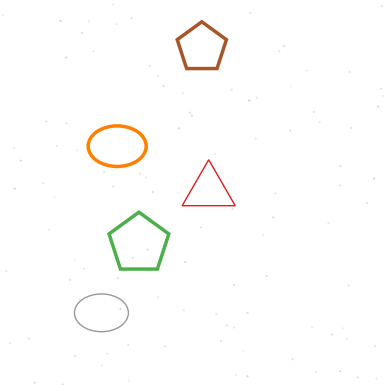[{"shape": "triangle", "thickness": 1, "radius": 0.4, "center": [0.542, 0.505]}, {"shape": "pentagon", "thickness": 2.5, "radius": 0.41, "center": [0.361, 0.367]}, {"shape": "oval", "thickness": 2.5, "radius": 0.38, "center": [0.304, 0.62]}, {"shape": "pentagon", "thickness": 2.5, "radius": 0.34, "center": [0.524, 0.876]}, {"shape": "oval", "thickness": 1, "radius": 0.35, "center": [0.263, 0.187]}]